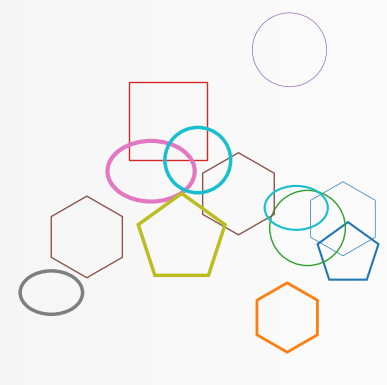[{"shape": "pentagon", "thickness": 1.5, "radius": 0.41, "center": [0.898, 0.34]}, {"shape": "hexagon", "thickness": 0.5, "radius": 0.48, "center": [0.885, 0.432]}, {"shape": "hexagon", "thickness": 2, "radius": 0.45, "center": [0.741, 0.175]}, {"shape": "circle", "thickness": 1, "radius": 0.49, "center": [0.794, 0.408]}, {"shape": "square", "thickness": 1, "radius": 0.51, "center": [0.433, 0.685]}, {"shape": "circle", "thickness": 0.5, "radius": 0.48, "center": [0.747, 0.871]}, {"shape": "hexagon", "thickness": 1, "radius": 0.53, "center": [0.615, 0.497]}, {"shape": "hexagon", "thickness": 1, "radius": 0.53, "center": [0.224, 0.385]}, {"shape": "oval", "thickness": 3, "radius": 0.56, "center": [0.39, 0.555]}, {"shape": "oval", "thickness": 2.5, "radius": 0.4, "center": [0.133, 0.24]}, {"shape": "pentagon", "thickness": 2.5, "radius": 0.59, "center": [0.469, 0.38]}, {"shape": "circle", "thickness": 2.5, "radius": 0.42, "center": [0.51, 0.584]}, {"shape": "oval", "thickness": 1.5, "radius": 0.41, "center": [0.765, 0.46]}]